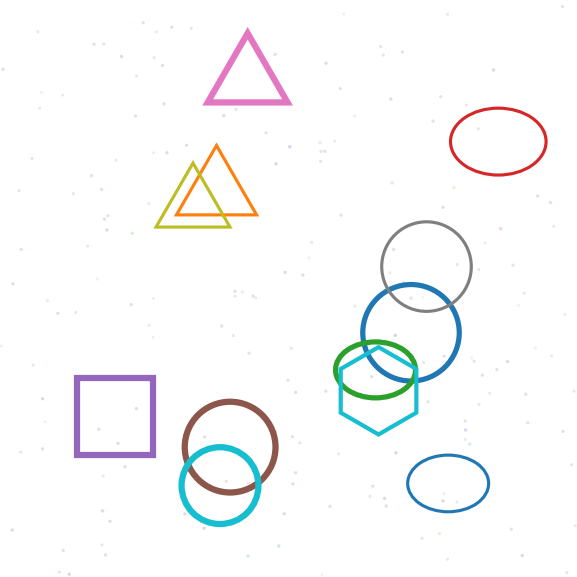[{"shape": "oval", "thickness": 1.5, "radius": 0.35, "center": [0.776, 0.162]}, {"shape": "circle", "thickness": 2.5, "radius": 0.42, "center": [0.712, 0.423]}, {"shape": "triangle", "thickness": 1.5, "radius": 0.4, "center": [0.375, 0.667]}, {"shape": "oval", "thickness": 2.5, "radius": 0.35, "center": [0.65, 0.359]}, {"shape": "oval", "thickness": 1.5, "radius": 0.41, "center": [0.863, 0.754]}, {"shape": "square", "thickness": 3, "radius": 0.33, "center": [0.199, 0.278]}, {"shape": "circle", "thickness": 3, "radius": 0.39, "center": [0.398, 0.225]}, {"shape": "triangle", "thickness": 3, "radius": 0.4, "center": [0.429, 0.862]}, {"shape": "circle", "thickness": 1.5, "radius": 0.39, "center": [0.739, 0.538]}, {"shape": "triangle", "thickness": 1.5, "radius": 0.37, "center": [0.334, 0.643]}, {"shape": "hexagon", "thickness": 2, "radius": 0.38, "center": [0.655, 0.322]}, {"shape": "circle", "thickness": 3, "radius": 0.33, "center": [0.381, 0.158]}]